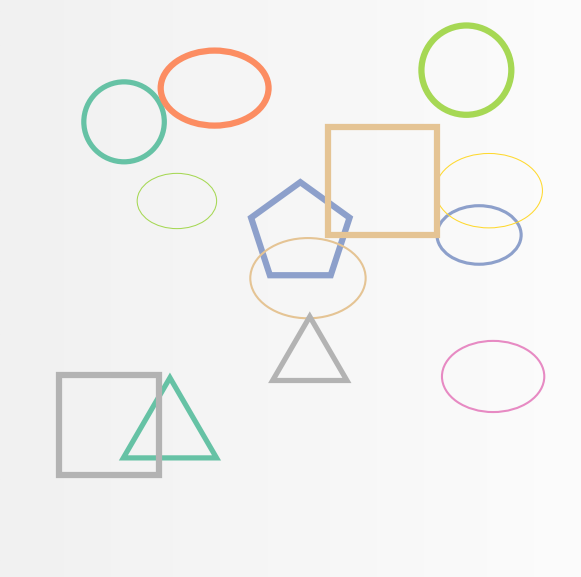[{"shape": "triangle", "thickness": 2.5, "radius": 0.46, "center": [0.292, 0.253]}, {"shape": "circle", "thickness": 2.5, "radius": 0.35, "center": [0.213, 0.788]}, {"shape": "oval", "thickness": 3, "radius": 0.46, "center": [0.369, 0.847]}, {"shape": "oval", "thickness": 1.5, "radius": 0.36, "center": [0.824, 0.592]}, {"shape": "pentagon", "thickness": 3, "radius": 0.45, "center": [0.517, 0.595]}, {"shape": "oval", "thickness": 1, "radius": 0.44, "center": [0.848, 0.347]}, {"shape": "circle", "thickness": 3, "radius": 0.39, "center": [0.802, 0.878]}, {"shape": "oval", "thickness": 0.5, "radius": 0.34, "center": [0.304, 0.651]}, {"shape": "oval", "thickness": 0.5, "radius": 0.46, "center": [0.841, 0.669]}, {"shape": "oval", "thickness": 1, "radius": 0.5, "center": [0.53, 0.517]}, {"shape": "square", "thickness": 3, "radius": 0.47, "center": [0.658, 0.685]}, {"shape": "triangle", "thickness": 2.5, "radius": 0.37, "center": [0.533, 0.377]}, {"shape": "square", "thickness": 3, "radius": 0.43, "center": [0.187, 0.263]}]